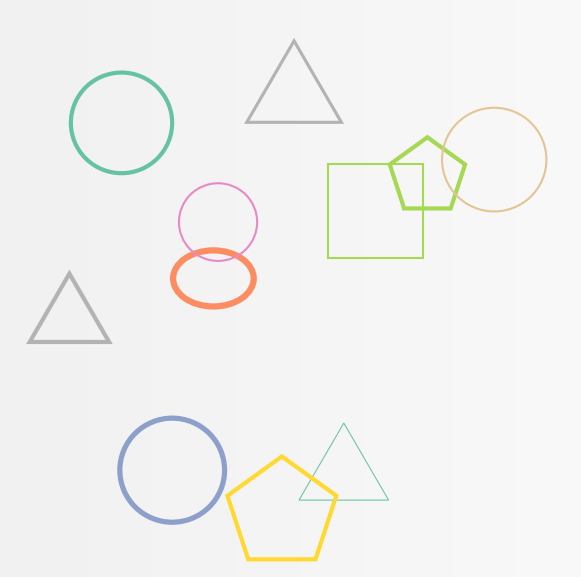[{"shape": "triangle", "thickness": 0.5, "radius": 0.44, "center": [0.591, 0.178]}, {"shape": "circle", "thickness": 2, "radius": 0.44, "center": [0.209, 0.786]}, {"shape": "oval", "thickness": 3, "radius": 0.35, "center": [0.367, 0.517]}, {"shape": "circle", "thickness": 2.5, "radius": 0.45, "center": [0.296, 0.185]}, {"shape": "circle", "thickness": 1, "radius": 0.34, "center": [0.375, 0.615]}, {"shape": "square", "thickness": 1, "radius": 0.41, "center": [0.645, 0.633]}, {"shape": "pentagon", "thickness": 2, "radius": 0.34, "center": [0.735, 0.693]}, {"shape": "pentagon", "thickness": 2, "radius": 0.49, "center": [0.485, 0.11]}, {"shape": "circle", "thickness": 1, "radius": 0.45, "center": [0.85, 0.723]}, {"shape": "triangle", "thickness": 1.5, "radius": 0.47, "center": [0.506, 0.834]}, {"shape": "triangle", "thickness": 2, "radius": 0.39, "center": [0.119, 0.446]}]